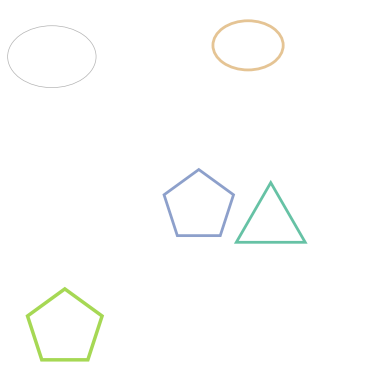[{"shape": "triangle", "thickness": 2, "radius": 0.52, "center": [0.703, 0.422]}, {"shape": "pentagon", "thickness": 2, "radius": 0.47, "center": [0.516, 0.465]}, {"shape": "pentagon", "thickness": 2.5, "radius": 0.51, "center": [0.168, 0.148]}, {"shape": "oval", "thickness": 2, "radius": 0.46, "center": [0.644, 0.882]}, {"shape": "oval", "thickness": 0.5, "radius": 0.57, "center": [0.135, 0.853]}]